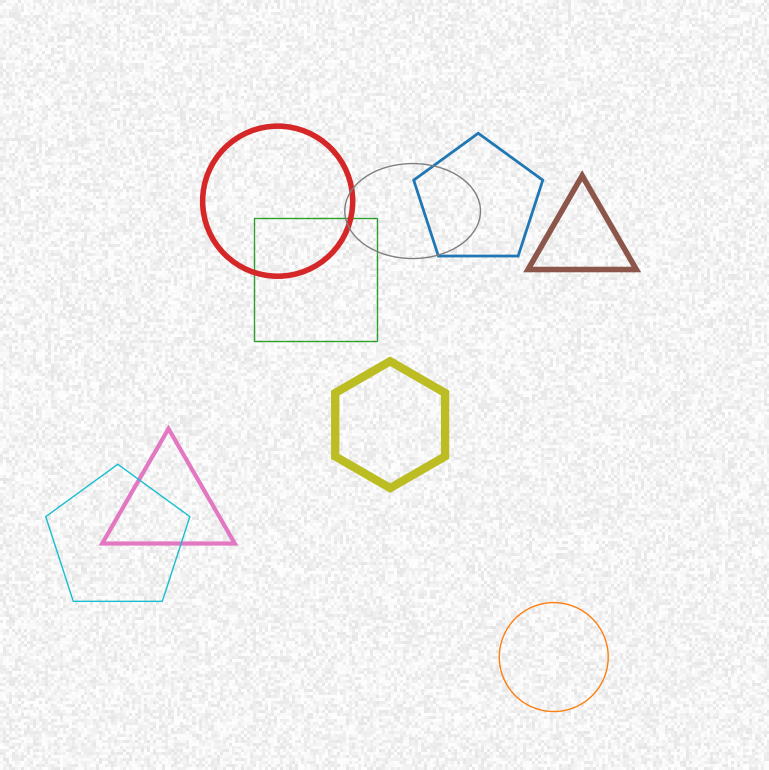[{"shape": "pentagon", "thickness": 1, "radius": 0.44, "center": [0.621, 0.739]}, {"shape": "circle", "thickness": 0.5, "radius": 0.35, "center": [0.719, 0.147]}, {"shape": "square", "thickness": 0.5, "radius": 0.4, "center": [0.41, 0.637]}, {"shape": "circle", "thickness": 2, "radius": 0.49, "center": [0.361, 0.739]}, {"shape": "triangle", "thickness": 2, "radius": 0.41, "center": [0.756, 0.691]}, {"shape": "triangle", "thickness": 1.5, "radius": 0.5, "center": [0.219, 0.344]}, {"shape": "oval", "thickness": 0.5, "radius": 0.44, "center": [0.536, 0.726]}, {"shape": "hexagon", "thickness": 3, "radius": 0.41, "center": [0.507, 0.448]}, {"shape": "pentagon", "thickness": 0.5, "radius": 0.49, "center": [0.153, 0.299]}]